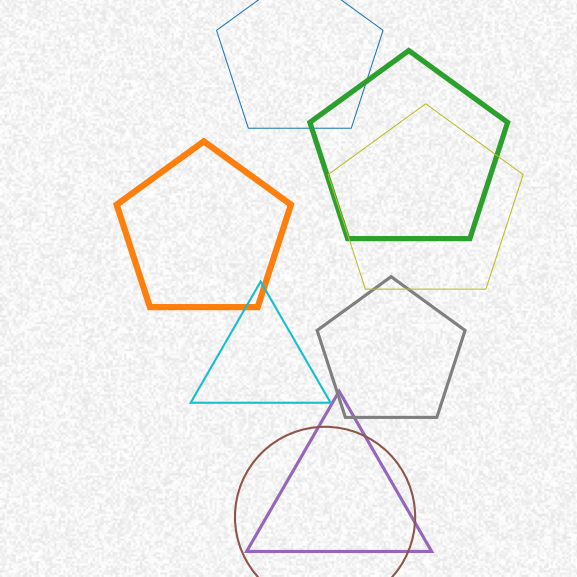[{"shape": "pentagon", "thickness": 0.5, "radius": 0.76, "center": [0.519, 0.9]}, {"shape": "pentagon", "thickness": 3, "radius": 0.79, "center": [0.353, 0.596]}, {"shape": "pentagon", "thickness": 2.5, "radius": 0.9, "center": [0.708, 0.732]}, {"shape": "triangle", "thickness": 1.5, "radius": 0.92, "center": [0.587, 0.137]}, {"shape": "circle", "thickness": 1, "radius": 0.78, "center": [0.563, 0.104]}, {"shape": "pentagon", "thickness": 1.5, "radius": 0.67, "center": [0.677, 0.385]}, {"shape": "pentagon", "thickness": 0.5, "radius": 0.89, "center": [0.737, 0.642]}, {"shape": "triangle", "thickness": 1, "radius": 0.7, "center": [0.451, 0.372]}]